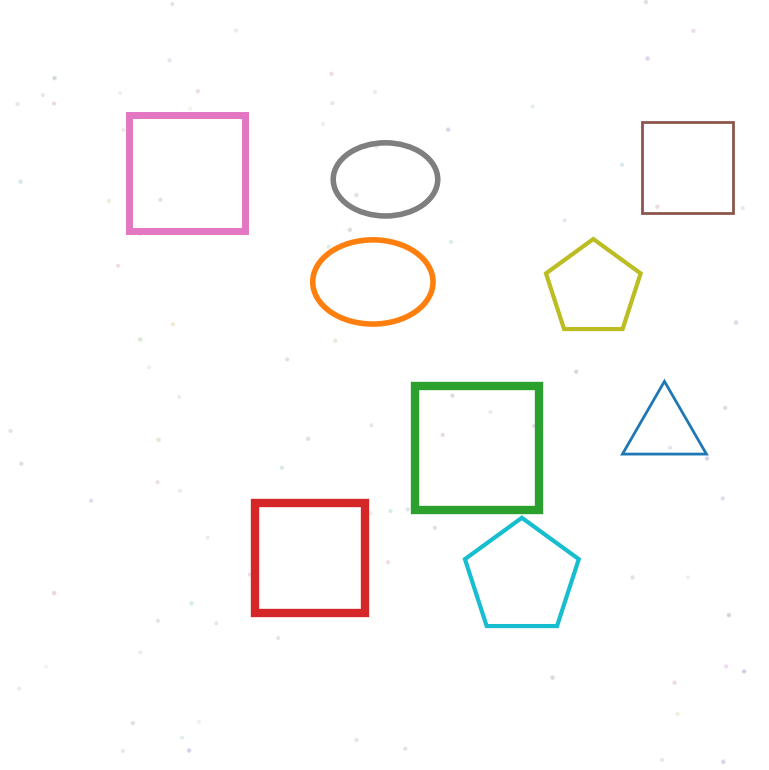[{"shape": "triangle", "thickness": 1, "radius": 0.31, "center": [0.863, 0.442]}, {"shape": "oval", "thickness": 2, "radius": 0.39, "center": [0.484, 0.634]}, {"shape": "square", "thickness": 3, "radius": 0.4, "center": [0.619, 0.419]}, {"shape": "square", "thickness": 3, "radius": 0.36, "center": [0.403, 0.276]}, {"shape": "square", "thickness": 1, "radius": 0.3, "center": [0.893, 0.782]}, {"shape": "square", "thickness": 2.5, "radius": 0.38, "center": [0.243, 0.775]}, {"shape": "oval", "thickness": 2, "radius": 0.34, "center": [0.501, 0.767]}, {"shape": "pentagon", "thickness": 1.5, "radius": 0.32, "center": [0.771, 0.625]}, {"shape": "pentagon", "thickness": 1.5, "radius": 0.39, "center": [0.678, 0.25]}]